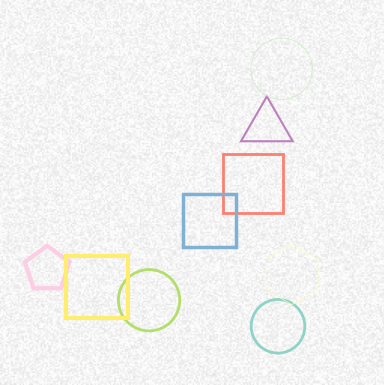[{"shape": "circle", "thickness": 2, "radius": 0.35, "center": [0.722, 0.153]}, {"shape": "hexagon", "thickness": 0.5, "radius": 0.39, "center": [0.758, 0.287]}, {"shape": "square", "thickness": 2, "radius": 0.39, "center": [0.658, 0.524]}, {"shape": "square", "thickness": 2.5, "radius": 0.34, "center": [0.544, 0.427]}, {"shape": "circle", "thickness": 2, "radius": 0.4, "center": [0.387, 0.22]}, {"shape": "pentagon", "thickness": 3, "radius": 0.3, "center": [0.123, 0.301]}, {"shape": "triangle", "thickness": 1.5, "radius": 0.39, "center": [0.693, 0.672]}, {"shape": "circle", "thickness": 0.5, "radius": 0.4, "center": [0.731, 0.821]}, {"shape": "square", "thickness": 3, "radius": 0.4, "center": [0.252, 0.256]}]